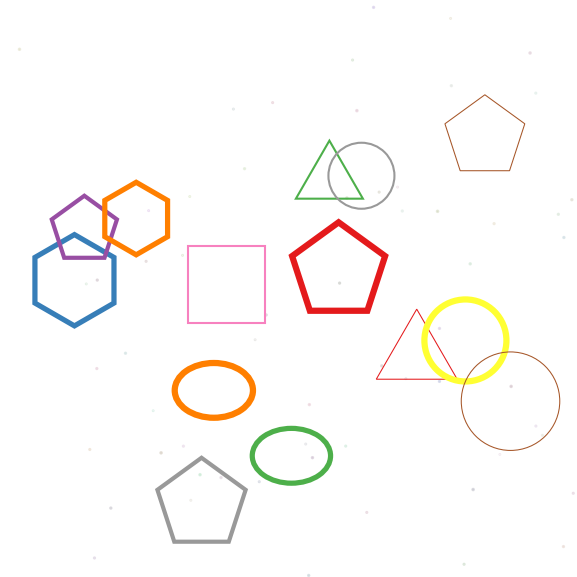[{"shape": "pentagon", "thickness": 3, "radius": 0.42, "center": [0.586, 0.53]}, {"shape": "triangle", "thickness": 0.5, "radius": 0.4, "center": [0.722, 0.383]}, {"shape": "hexagon", "thickness": 2.5, "radius": 0.4, "center": [0.129, 0.514]}, {"shape": "oval", "thickness": 2.5, "radius": 0.34, "center": [0.505, 0.21]}, {"shape": "triangle", "thickness": 1, "radius": 0.33, "center": [0.57, 0.689]}, {"shape": "pentagon", "thickness": 2, "radius": 0.3, "center": [0.146, 0.601]}, {"shape": "oval", "thickness": 3, "radius": 0.34, "center": [0.37, 0.323]}, {"shape": "hexagon", "thickness": 2.5, "radius": 0.31, "center": [0.236, 0.621]}, {"shape": "circle", "thickness": 3, "radius": 0.36, "center": [0.806, 0.41]}, {"shape": "circle", "thickness": 0.5, "radius": 0.43, "center": [0.884, 0.304]}, {"shape": "pentagon", "thickness": 0.5, "radius": 0.36, "center": [0.84, 0.762]}, {"shape": "square", "thickness": 1, "radius": 0.33, "center": [0.393, 0.506]}, {"shape": "pentagon", "thickness": 2, "radius": 0.4, "center": [0.349, 0.126]}, {"shape": "circle", "thickness": 1, "radius": 0.29, "center": [0.626, 0.695]}]